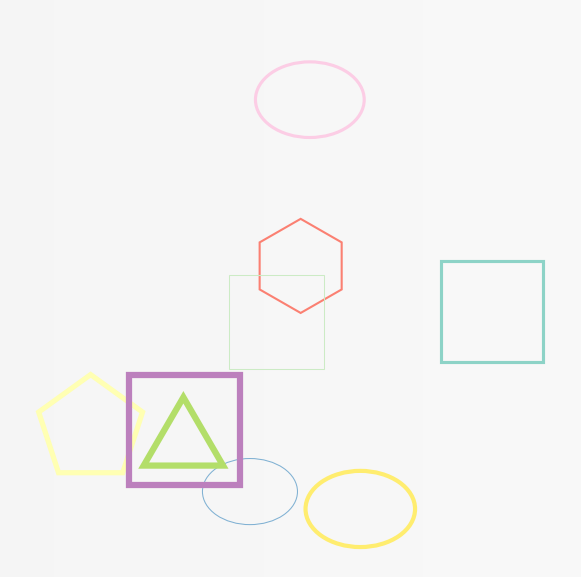[{"shape": "square", "thickness": 1.5, "radius": 0.44, "center": [0.846, 0.46]}, {"shape": "pentagon", "thickness": 2.5, "radius": 0.47, "center": [0.156, 0.257]}, {"shape": "hexagon", "thickness": 1, "radius": 0.41, "center": [0.517, 0.539]}, {"shape": "oval", "thickness": 0.5, "radius": 0.41, "center": [0.43, 0.148]}, {"shape": "triangle", "thickness": 3, "radius": 0.39, "center": [0.315, 0.232]}, {"shape": "oval", "thickness": 1.5, "radius": 0.47, "center": [0.533, 0.827]}, {"shape": "square", "thickness": 3, "radius": 0.48, "center": [0.317, 0.255]}, {"shape": "square", "thickness": 0.5, "radius": 0.41, "center": [0.476, 0.441]}, {"shape": "oval", "thickness": 2, "radius": 0.47, "center": [0.62, 0.118]}]